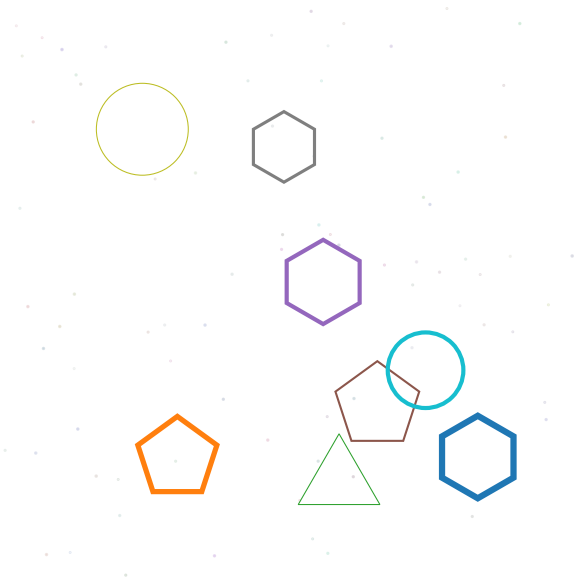[{"shape": "hexagon", "thickness": 3, "radius": 0.36, "center": [0.827, 0.208]}, {"shape": "pentagon", "thickness": 2.5, "radius": 0.36, "center": [0.307, 0.206]}, {"shape": "triangle", "thickness": 0.5, "radius": 0.41, "center": [0.587, 0.166]}, {"shape": "hexagon", "thickness": 2, "radius": 0.36, "center": [0.56, 0.511]}, {"shape": "pentagon", "thickness": 1, "radius": 0.38, "center": [0.653, 0.297]}, {"shape": "hexagon", "thickness": 1.5, "radius": 0.31, "center": [0.492, 0.745]}, {"shape": "circle", "thickness": 0.5, "radius": 0.4, "center": [0.246, 0.775]}, {"shape": "circle", "thickness": 2, "radius": 0.33, "center": [0.737, 0.358]}]